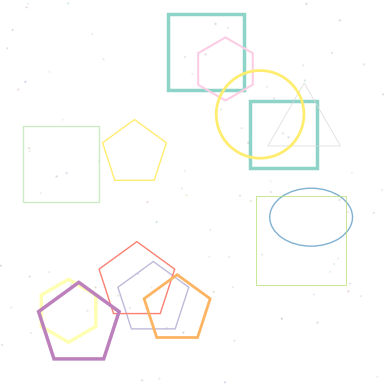[{"shape": "square", "thickness": 2.5, "radius": 0.49, "center": [0.536, 0.866]}, {"shape": "square", "thickness": 2.5, "radius": 0.44, "center": [0.737, 0.651]}, {"shape": "hexagon", "thickness": 2.5, "radius": 0.41, "center": [0.178, 0.193]}, {"shape": "pentagon", "thickness": 1, "radius": 0.48, "center": [0.398, 0.224]}, {"shape": "pentagon", "thickness": 1, "radius": 0.52, "center": [0.356, 0.269]}, {"shape": "oval", "thickness": 1, "radius": 0.54, "center": [0.808, 0.436]}, {"shape": "pentagon", "thickness": 2, "radius": 0.45, "center": [0.46, 0.196]}, {"shape": "square", "thickness": 0.5, "radius": 0.58, "center": [0.782, 0.376]}, {"shape": "hexagon", "thickness": 1.5, "radius": 0.41, "center": [0.586, 0.821]}, {"shape": "triangle", "thickness": 0.5, "radius": 0.54, "center": [0.79, 0.675]}, {"shape": "pentagon", "thickness": 2.5, "radius": 0.55, "center": [0.205, 0.157]}, {"shape": "square", "thickness": 1, "radius": 0.49, "center": [0.159, 0.575]}, {"shape": "pentagon", "thickness": 1, "radius": 0.44, "center": [0.349, 0.602]}, {"shape": "circle", "thickness": 2, "radius": 0.57, "center": [0.676, 0.703]}]